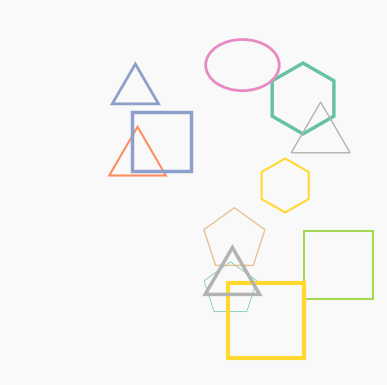[{"shape": "hexagon", "thickness": 2.5, "radius": 0.46, "center": [0.782, 0.744]}, {"shape": "pentagon", "thickness": 0.5, "radius": 0.36, "center": [0.595, 0.248]}, {"shape": "triangle", "thickness": 1.5, "radius": 0.42, "center": [0.355, 0.586]}, {"shape": "triangle", "thickness": 2, "radius": 0.34, "center": [0.349, 0.765]}, {"shape": "square", "thickness": 2.5, "radius": 0.39, "center": [0.417, 0.633]}, {"shape": "oval", "thickness": 2, "radius": 0.47, "center": [0.626, 0.831]}, {"shape": "square", "thickness": 1.5, "radius": 0.44, "center": [0.873, 0.311]}, {"shape": "hexagon", "thickness": 1.5, "radius": 0.35, "center": [0.736, 0.518]}, {"shape": "square", "thickness": 3, "radius": 0.49, "center": [0.687, 0.167]}, {"shape": "pentagon", "thickness": 1, "radius": 0.41, "center": [0.605, 0.378]}, {"shape": "triangle", "thickness": 1, "radius": 0.44, "center": [0.828, 0.647]}, {"shape": "triangle", "thickness": 2.5, "radius": 0.41, "center": [0.6, 0.276]}]